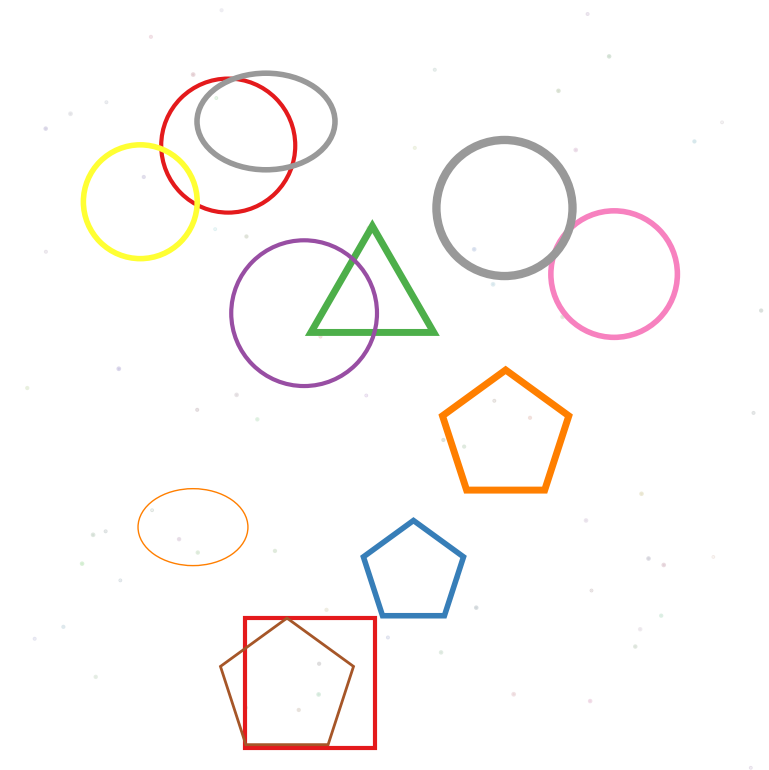[{"shape": "square", "thickness": 1.5, "radius": 0.42, "center": [0.403, 0.113]}, {"shape": "circle", "thickness": 1.5, "radius": 0.44, "center": [0.296, 0.811]}, {"shape": "pentagon", "thickness": 2, "radius": 0.34, "center": [0.537, 0.256]}, {"shape": "triangle", "thickness": 2.5, "radius": 0.46, "center": [0.484, 0.614]}, {"shape": "circle", "thickness": 1.5, "radius": 0.47, "center": [0.395, 0.593]}, {"shape": "pentagon", "thickness": 2.5, "radius": 0.43, "center": [0.657, 0.433]}, {"shape": "oval", "thickness": 0.5, "radius": 0.36, "center": [0.251, 0.315]}, {"shape": "circle", "thickness": 2, "radius": 0.37, "center": [0.182, 0.738]}, {"shape": "pentagon", "thickness": 1, "radius": 0.45, "center": [0.373, 0.106]}, {"shape": "circle", "thickness": 2, "radius": 0.41, "center": [0.798, 0.644]}, {"shape": "oval", "thickness": 2, "radius": 0.45, "center": [0.345, 0.842]}, {"shape": "circle", "thickness": 3, "radius": 0.44, "center": [0.655, 0.73]}]